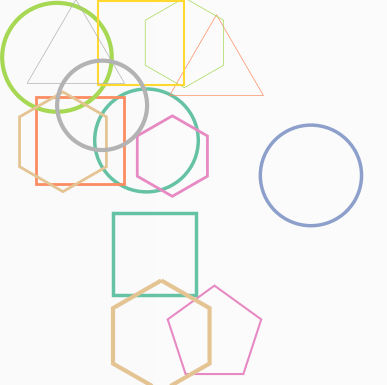[{"shape": "square", "thickness": 2.5, "radius": 0.53, "center": [0.398, 0.341]}, {"shape": "circle", "thickness": 2.5, "radius": 0.67, "center": [0.378, 0.635]}, {"shape": "triangle", "thickness": 0.5, "radius": 0.7, "center": [0.559, 0.822]}, {"shape": "square", "thickness": 2, "radius": 0.56, "center": [0.206, 0.636]}, {"shape": "circle", "thickness": 2.5, "radius": 0.65, "center": [0.802, 0.544]}, {"shape": "pentagon", "thickness": 1.5, "radius": 0.63, "center": [0.553, 0.131]}, {"shape": "hexagon", "thickness": 2, "radius": 0.52, "center": [0.445, 0.595]}, {"shape": "circle", "thickness": 3, "radius": 0.71, "center": [0.147, 0.851]}, {"shape": "hexagon", "thickness": 0.5, "radius": 0.58, "center": [0.476, 0.889]}, {"shape": "square", "thickness": 1.5, "radius": 0.55, "center": [0.364, 0.888]}, {"shape": "hexagon", "thickness": 3, "radius": 0.72, "center": [0.416, 0.128]}, {"shape": "hexagon", "thickness": 2, "radius": 0.65, "center": [0.163, 0.632]}, {"shape": "circle", "thickness": 3, "radius": 0.58, "center": [0.264, 0.726]}, {"shape": "triangle", "thickness": 0.5, "radius": 0.73, "center": [0.196, 0.856]}]